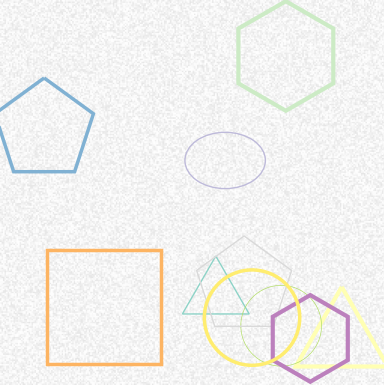[{"shape": "triangle", "thickness": 1, "radius": 0.5, "center": [0.56, 0.235]}, {"shape": "triangle", "thickness": 3, "radius": 0.69, "center": [0.888, 0.117]}, {"shape": "oval", "thickness": 1, "radius": 0.52, "center": [0.585, 0.583]}, {"shape": "pentagon", "thickness": 2.5, "radius": 0.67, "center": [0.115, 0.663]}, {"shape": "square", "thickness": 2.5, "radius": 0.74, "center": [0.27, 0.204]}, {"shape": "circle", "thickness": 0.5, "radius": 0.52, "center": [0.73, 0.154]}, {"shape": "pentagon", "thickness": 1, "radius": 0.65, "center": [0.634, 0.257]}, {"shape": "hexagon", "thickness": 3, "radius": 0.56, "center": [0.806, 0.121]}, {"shape": "hexagon", "thickness": 3, "radius": 0.71, "center": [0.742, 0.855]}, {"shape": "circle", "thickness": 2.5, "radius": 0.62, "center": [0.655, 0.175]}]